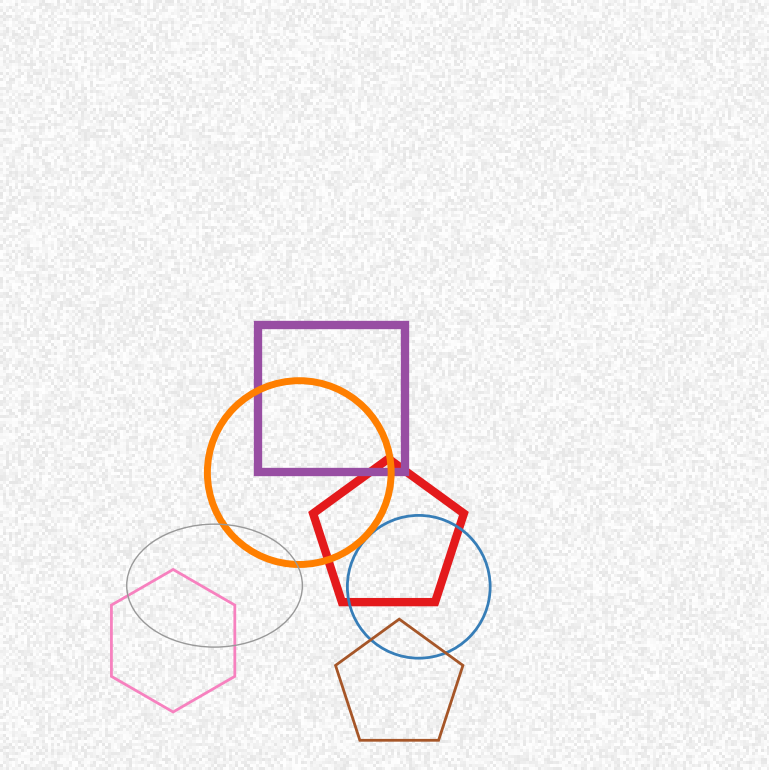[{"shape": "pentagon", "thickness": 3, "radius": 0.51, "center": [0.505, 0.301]}, {"shape": "circle", "thickness": 1, "radius": 0.46, "center": [0.544, 0.238]}, {"shape": "square", "thickness": 3, "radius": 0.48, "center": [0.431, 0.483]}, {"shape": "circle", "thickness": 2.5, "radius": 0.6, "center": [0.389, 0.386]}, {"shape": "pentagon", "thickness": 1, "radius": 0.43, "center": [0.518, 0.109]}, {"shape": "hexagon", "thickness": 1, "radius": 0.46, "center": [0.225, 0.168]}, {"shape": "oval", "thickness": 0.5, "radius": 0.57, "center": [0.279, 0.239]}]